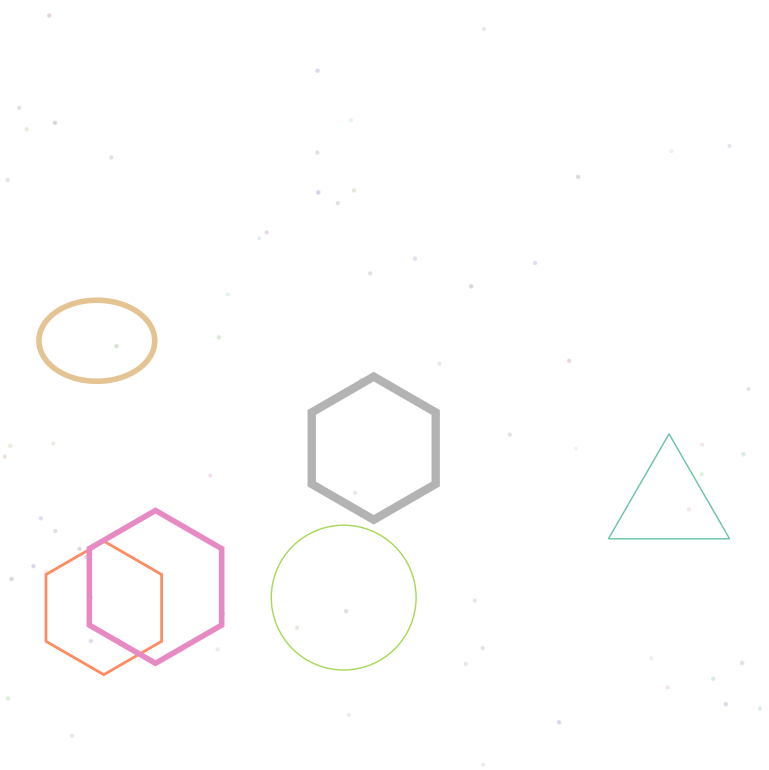[{"shape": "triangle", "thickness": 0.5, "radius": 0.45, "center": [0.869, 0.346]}, {"shape": "hexagon", "thickness": 1, "radius": 0.43, "center": [0.135, 0.211]}, {"shape": "hexagon", "thickness": 2, "radius": 0.5, "center": [0.202, 0.238]}, {"shape": "circle", "thickness": 0.5, "radius": 0.47, "center": [0.446, 0.224]}, {"shape": "oval", "thickness": 2, "radius": 0.38, "center": [0.126, 0.557]}, {"shape": "hexagon", "thickness": 3, "radius": 0.46, "center": [0.485, 0.418]}]